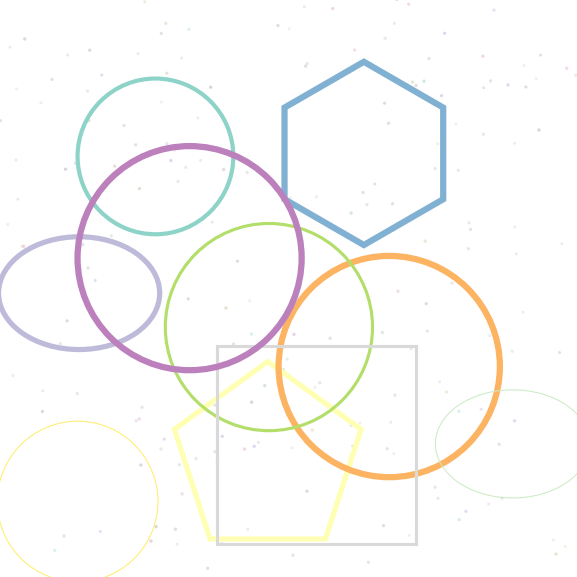[{"shape": "circle", "thickness": 2, "radius": 0.67, "center": [0.269, 0.728]}, {"shape": "pentagon", "thickness": 2.5, "radius": 0.85, "center": [0.464, 0.203]}, {"shape": "oval", "thickness": 2.5, "radius": 0.7, "center": [0.137, 0.492]}, {"shape": "hexagon", "thickness": 3, "radius": 0.79, "center": [0.63, 0.733]}, {"shape": "circle", "thickness": 3, "radius": 0.96, "center": [0.674, 0.364]}, {"shape": "circle", "thickness": 1.5, "radius": 0.9, "center": [0.466, 0.433]}, {"shape": "square", "thickness": 1.5, "radius": 0.86, "center": [0.548, 0.229]}, {"shape": "circle", "thickness": 3, "radius": 0.97, "center": [0.328, 0.552]}, {"shape": "oval", "thickness": 0.5, "radius": 0.67, "center": [0.888, 0.23]}, {"shape": "circle", "thickness": 0.5, "radius": 0.7, "center": [0.134, 0.131]}]